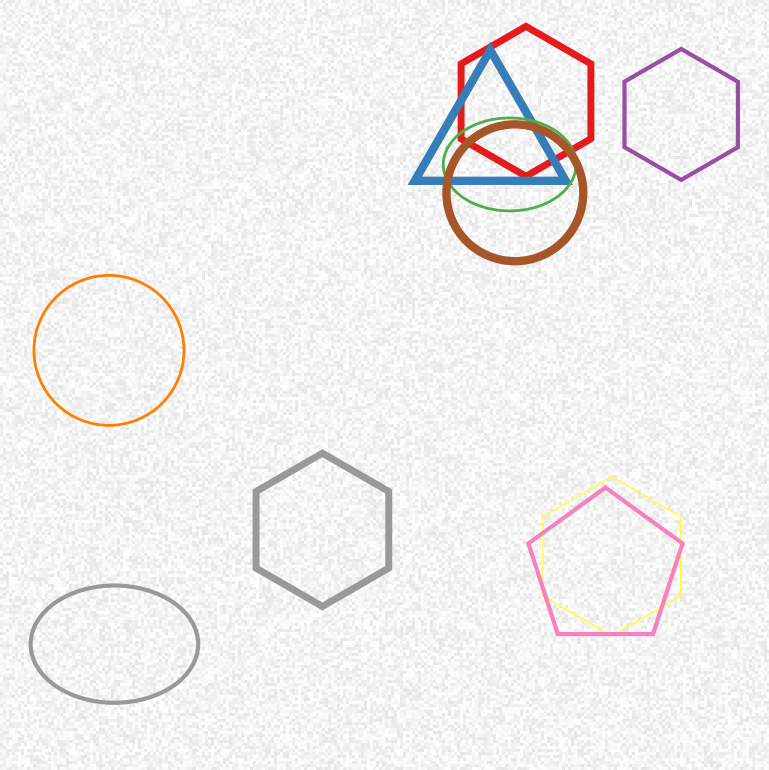[{"shape": "hexagon", "thickness": 2.5, "radius": 0.49, "center": [0.683, 0.868]}, {"shape": "triangle", "thickness": 3, "radius": 0.57, "center": [0.637, 0.822]}, {"shape": "oval", "thickness": 1, "radius": 0.43, "center": [0.662, 0.786]}, {"shape": "hexagon", "thickness": 1.5, "radius": 0.43, "center": [0.885, 0.851]}, {"shape": "circle", "thickness": 1, "radius": 0.49, "center": [0.142, 0.545]}, {"shape": "hexagon", "thickness": 0.5, "radius": 0.52, "center": [0.795, 0.277]}, {"shape": "circle", "thickness": 3, "radius": 0.44, "center": [0.669, 0.75]}, {"shape": "pentagon", "thickness": 1.5, "radius": 0.53, "center": [0.786, 0.262]}, {"shape": "hexagon", "thickness": 2.5, "radius": 0.5, "center": [0.419, 0.312]}, {"shape": "oval", "thickness": 1.5, "radius": 0.54, "center": [0.149, 0.163]}]